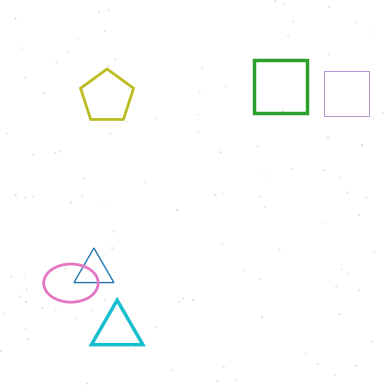[{"shape": "triangle", "thickness": 1, "radius": 0.3, "center": [0.244, 0.296]}, {"shape": "square", "thickness": 2.5, "radius": 0.34, "center": [0.729, 0.776]}, {"shape": "square", "thickness": 0.5, "radius": 0.29, "center": [0.9, 0.757]}, {"shape": "oval", "thickness": 2, "radius": 0.35, "center": [0.184, 0.265]}, {"shape": "pentagon", "thickness": 2, "radius": 0.36, "center": [0.278, 0.748]}, {"shape": "triangle", "thickness": 2.5, "radius": 0.39, "center": [0.304, 0.143]}]